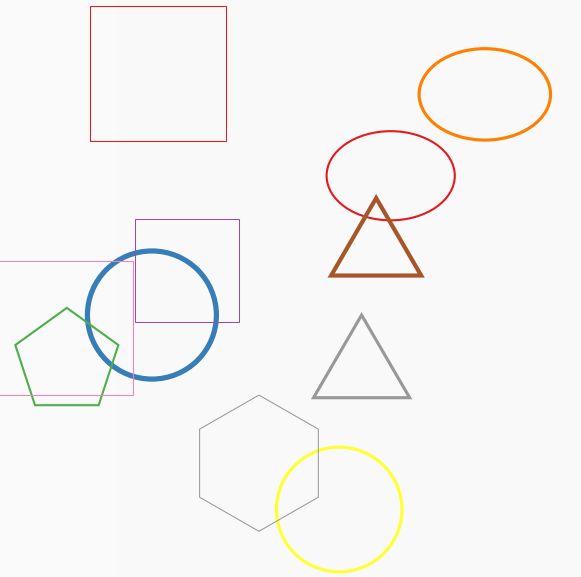[{"shape": "square", "thickness": 0.5, "radius": 0.58, "center": [0.272, 0.872]}, {"shape": "oval", "thickness": 1, "radius": 0.55, "center": [0.672, 0.695]}, {"shape": "circle", "thickness": 2.5, "radius": 0.55, "center": [0.261, 0.454]}, {"shape": "pentagon", "thickness": 1, "radius": 0.47, "center": [0.115, 0.373]}, {"shape": "square", "thickness": 0.5, "radius": 0.45, "center": [0.322, 0.531]}, {"shape": "oval", "thickness": 1.5, "radius": 0.57, "center": [0.834, 0.836]}, {"shape": "circle", "thickness": 1.5, "radius": 0.54, "center": [0.584, 0.117]}, {"shape": "triangle", "thickness": 2, "radius": 0.45, "center": [0.647, 0.567]}, {"shape": "square", "thickness": 0.5, "radius": 0.58, "center": [0.112, 0.431]}, {"shape": "triangle", "thickness": 1.5, "radius": 0.48, "center": [0.622, 0.358]}, {"shape": "hexagon", "thickness": 0.5, "radius": 0.59, "center": [0.446, 0.197]}]